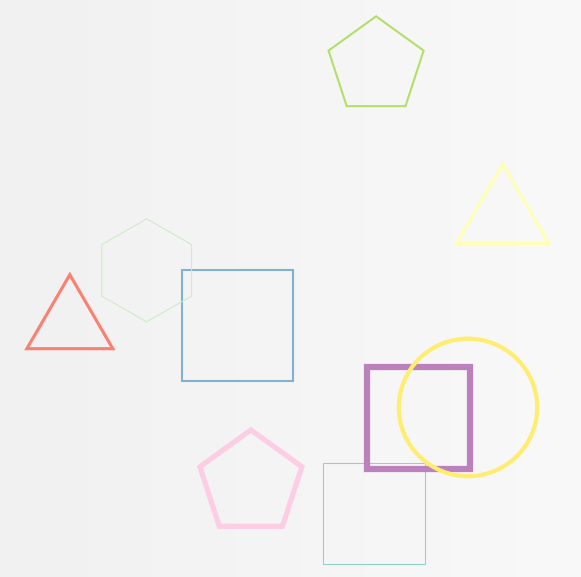[{"shape": "square", "thickness": 0.5, "radius": 0.44, "center": [0.644, 0.111]}, {"shape": "triangle", "thickness": 1.5, "radius": 0.46, "center": [0.865, 0.623]}, {"shape": "triangle", "thickness": 1.5, "radius": 0.43, "center": [0.12, 0.438]}, {"shape": "square", "thickness": 1, "radius": 0.48, "center": [0.409, 0.435]}, {"shape": "pentagon", "thickness": 1, "radius": 0.43, "center": [0.647, 0.885]}, {"shape": "pentagon", "thickness": 2.5, "radius": 0.46, "center": [0.432, 0.162]}, {"shape": "square", "thickness": 3, "radius": 0.44, "center": [0.72, 0.276]}, {"shape": "hexagon", "thickness": 0.5, "radius": 0.45, "center": [0.252, 0.531]}, {"shape": "circle", "thickness": 2, "radius": 0.6, "center": [0.805, 0.294]}]